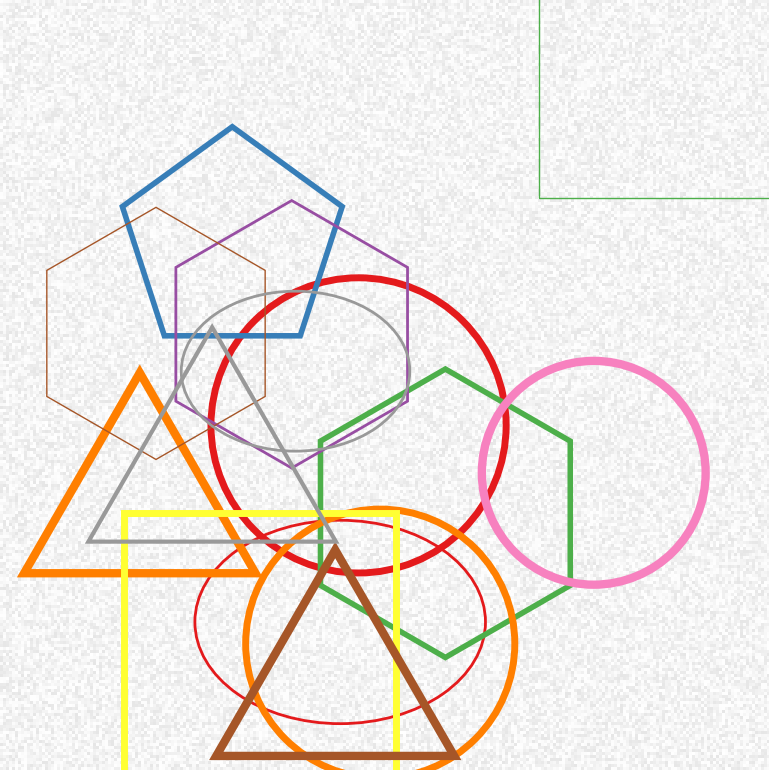[{"shape": "circle", "thickness": 2.5, "radius": 0.96, "center": [0.466, 0.448]}, {"shape": "oval", "thickness": 1, "radius": 0.94, "center": [0.442, 0.192]}, {"shape": "pentagon", "thickness": 2, "radius": 0.75, "center": [0.302, 0.685]}, {"shape": "square", "thickness": 0.5, "radius": 0.78, "center": [0.855, 0.899]}, {"shape": "hexagon", "thickness": 2, "radius": 0.94, "center": [0.578, 0.333]}, {"shape": "hexagon", "thickness": 1, "radius": 0.87, "center": [0.379, 0.566]}, {"shape": "triangle", "thickness": 3, "radius": 0.87, "center": [0.182, 0.342]}, {"shape": "circle", "thickness": 2.5, "radius": 0.87, "center": [0.494, 0.164]}, {"shape": "square", "thickness": 2.5, "radius": 0.88, "center": [0.338, 0.157]}, {"shape": "triangle", "thickness": 3, "radius": 0.89, "center": [0.435, 0.107]}, {"shape": "hexagon", "thickness": 0.5, "radius": 0.82, "center": [0.203, 0.567]}, {"shape": "circle", "thickness": 3, "radius": 0.73, "center": [0.771, 0.386]}, {"shape": "triangle", "thickness": 1.5, "radius": 0.93, "center": [0.276, 0.389]}, {"shape": "oval", "thickness": 1, "radius": 0.74, "center": [0.384, 0.518]}]